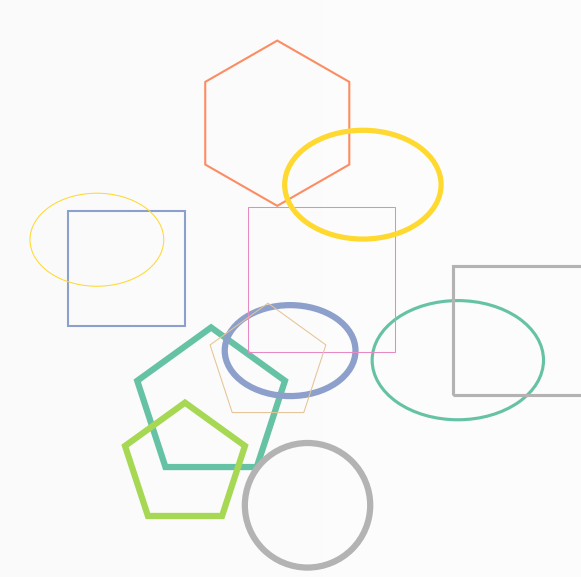[{"shape": "pentagon", "thickness": 3, "radius": 0.67, "center": [0.363, 0.298]}, {"shape": "oval", "thickness": 1.5, "radius": 0.74, "center": [0.788, 0.375]}, {"shape": "hexagon", "thickness": 1, "radius": 0.72, "center": [0.477, 0.786]}, {"shape": "oval", "thickness": 3, "radius": 0.56, "center": [0.499, 0.392]}, {"shape": "square", "thickness": 1, "radius": 0.5, "center": [0.218, 0.534]}, {"shape": "square", "thickness": 0.5, "radius": 0.63, "center": [0.553, 0.515]}, {"shape": "pentagon", "thickness": 3, "radius": 0.54, "center": [0.318, 0.193]}, {"shape": "oval", "thickness": 2.5, "radius": 0.67, "center": [0.624, 0.679]}, {"shape": "oval", "thickness": 0.5, "radius": 0.58, "center": [0.167, 0.584]}, {"shape": "pentagon", "thickness": 0.5, "radius": 0.52, "center": [0.461, 0.369]}, {"shape": "circle", "thickness": 3, "radius": 0.54, "center": [0.529, 0.124]}, {"shape": "square", "thickness": 1.5, "radius": 0.56, "center": [0.89, 0.427]}]